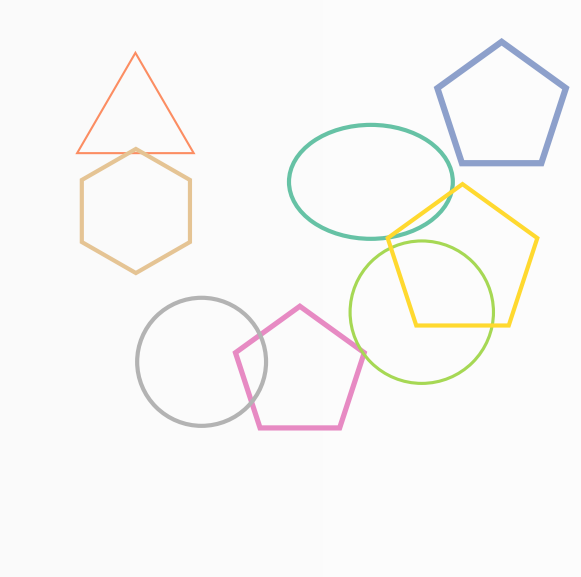[{"shape": "oval", "thickness": 2, "radius": 0.7, "center": [0.638, 0.684]}, {"shape": "triangle", "thickness": 1, "radius": 0.58, "center": [0.233, 0.792]}, {"shape": "pentagon", "thickness": 3, "radius": 0.58, "center": [0.863, 0.811]}, {"shape": "pentagon", "thickness": 2.5, "radius": 0.58, "center": [0.516, 0.352]}, {"shape": "circle", "thickness": 1.5, "radius": 0.62, "center": [0.726, 0.459]}, {"shape": "pentagon", "thickness": 2, "radius": 0.68, "center": [0.796, 0.545]}, {"shape": "hexagon", "thickness": 2, "radius": 0.54, "center": [0.234, 0.634]}, {"shape": "circle", "thickness": 2, "radius": 0.55, "center": [0.347, 0.373]}]